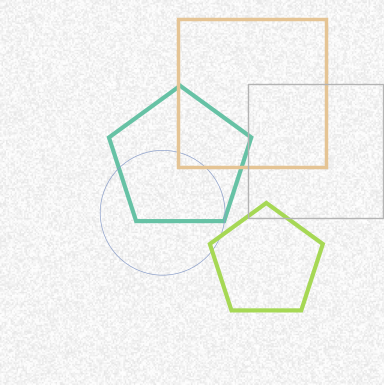[{"shape": "pentagon", "thickness": 3, "radius": 0.97, "center": [0.468, 0.583]}, {"shape": "circle", "thickness": 0.5, "radius": 0.81, "center": [0.422, 0.447]}, {"shape": "pentagon", "thickness": 3, "radius": 0.77, "center": [0.692, 0.319]}, {"shape": "square", "thickness": 2.5, "radius": 0.96, "center": [0.655, 0.758]}, {"shape": "square", "thickness": 1, "radius": 0.87, "center": [0.82, 0.607]}]